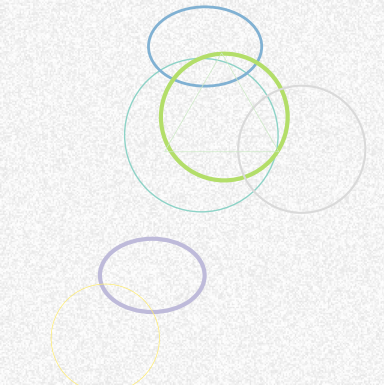[{"shape": "circle", "thickness": 1, "radius": 1.0, "center": [0.523, 0.649]}, {"shape": "oval", "thickness": 3, "radius": 0.68, "center": [0.395, 0.285]}, {"shape": "oval", "thickness": 2, "radius": 0.74, "center": [0.533, 0.879]}, {"shape": "circle", "thickness": 3, "radius": 0.82, "center": [0.583, 0.696]}, {"shape": "circle", "thickness": 1.5, "radius": 0.83, "center": [0.784, 0.612]}, {"shape": "triangle", "thickness": 0.5, "radius": 0.86, "center": [0.576, 0.691]}, {"shape": "circle", "thickness": 0.5, "radius": 0.7, "center": [0.273, 0.122]}]